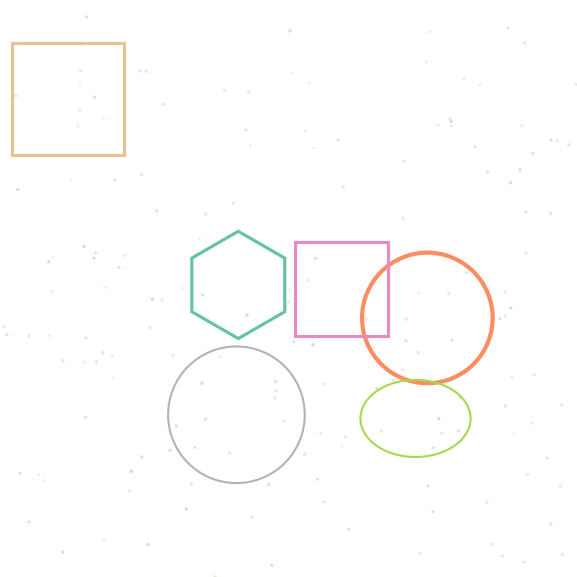[{"shape": "hexagon", "thickness": 1.5, "radius": 0.46, "center": [0.413, 0.506]}, {"shape": "circle", "thickness": 2, "radius": 0.57, "center": [0.74, 0.449]}, {"shape": "square", "thickness": 1.5, "radius": 0.41, "center": [0.591, 0.498]}, {"shape": "oval", "thickness": 1, "radius": 0.48, "center": [0.72, 0.275]}, {"shape": "square", "thickness": 1.5, "radius": 0.49, "center": [0.117, 0.828]}, {"shape": "circle", "thickness": 1, "radius": 0.59, "center": [0.409, 0.281]}]